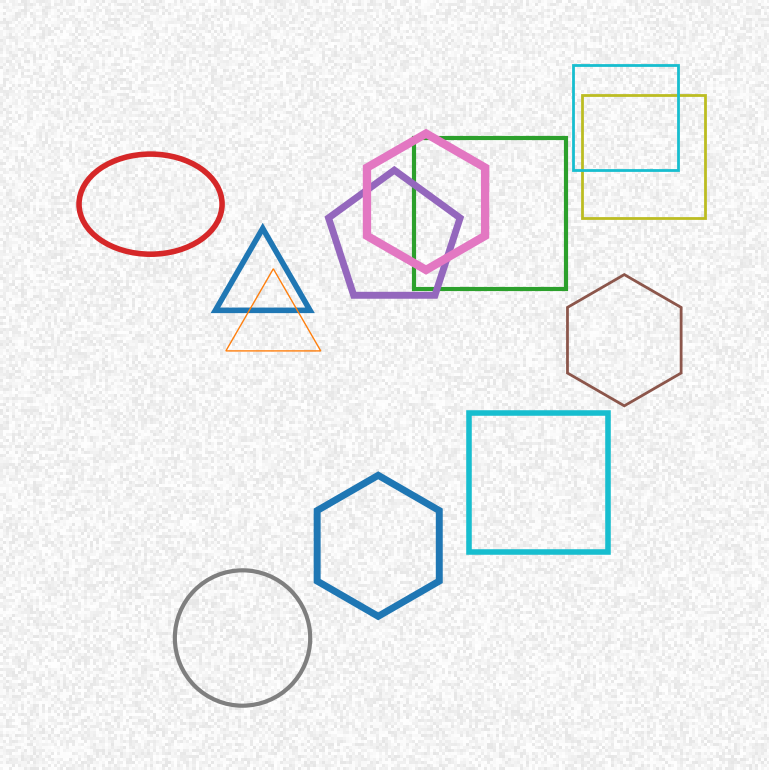[{"shape": "triangle", "thickness": 2, "radius": 0.35, "center": [0.341, 0.632]}, {"shape": "hexagon", "thickness": 2.5, "radius": 0.46, "center": [0.491, 0.291]}, {"shape": "triangle", "thickness": 0.5, "radius": 0.36, "center": [0.355, 0.58]}, {"shape": "square", "thickness": 1.5, "radius": 0.49, "center": [0.636, 0.723]}, {"shape": "oval", "thickness": 2, "radius": 0.46, "center": [0.196, 0.735]}, {"shape": "pentagon", "thickness": 2.5, "radius": 0.45, "center": [0.512, 0.689]}, {"shape": "hexagon", "thickness": 1, "radius": 0.43, "center": [0.811, 0.558]}, {"shape": "hexagon", "thickness": 3, "radius": 0.44, "center": [0.553, 0.738]}, {"shape": "circle", "thickness": 1.5, "radius": 0.44, "center": [0.315, 0.171]}, {"shape": "square", "thickness": 1, "radius": 0.4, "center": [0.836, 0.796]}, {"shape": "square", "thickness": 1, "radius": 0.34, "center": [0.812, 0.848]}, {"shape": "square", "thickness": 2, "radius": 0.45, "center": [0.699, 0.373]}]